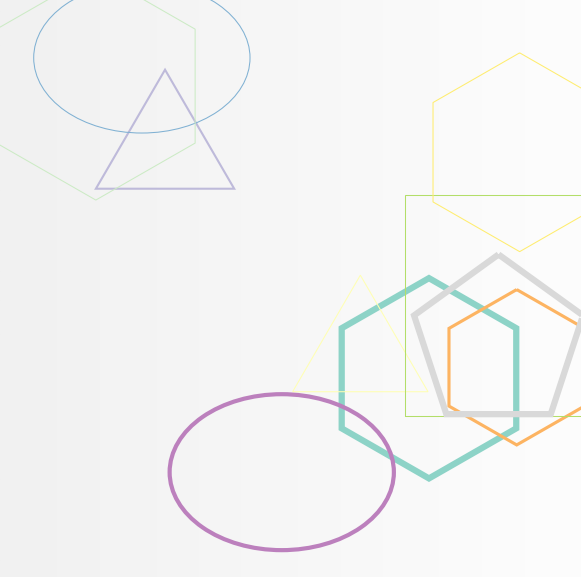[{"shape": "hexagon", "thickness": 3, "radius": 0.87, "center": [0.738, 0.344]}, {"shape": "triangle", "thickness": 0.5, "radius": 0.67, "center": [0.62, 0.388]}, {"shape": "triangle", "thickness": 1, "radius": 0.69, "center": [0.284, 0.741]}, {"shape": "oval", "thickness": 0.5, "radius": 0.93, "center": [0.244, 0.899]}, {"shape": "hexagon", "thickness": 1.5, "radius": 0.67, "center": [0.889, 0.363]}, {"shape": "square", "thickness": 0.5, "radius": 0.96, "center": [0.889, 0.47]}, {"shape": "pentagon", "thickness": 3, "radius": 0.76, "center": [0.858, 0.406]}, {"shape": "oval", "thickness": 2, "radius": 0.96, "center": [0.485, 0.182]}, {"shape": "hexagon", "thickness": 0.5, "radius": 0.99, "center": [0.165, 0.85]}, {"shape": "hexagon", "thickness": 0.5, "radius": 0.86, "center": [0.894, 0.736]}]